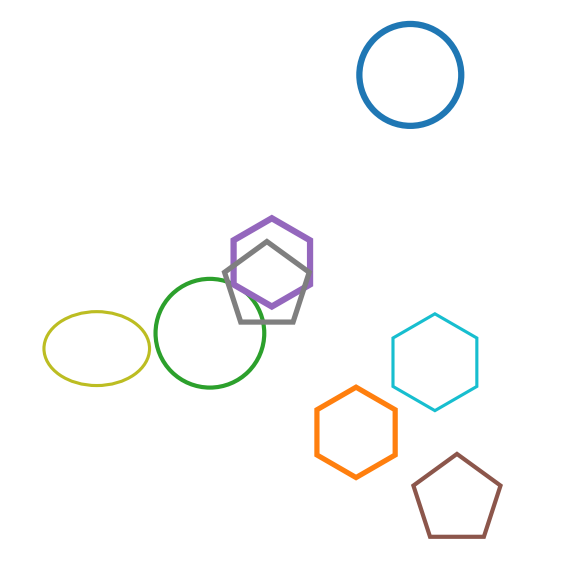[{"shape": "circle", "thickness": 3, "radius": 0.44, "center": [0.71, 0.869]}, {"shape": "hexagon", "thickness": 2.5, "radius": 0.39, "center": [0.617, 0.25]}, {"shape": "circle", "thickness": 2, "radius": 0.47, "center": [0.363, 0.422]}, {"shape": "hexagon", "thickness": 3, "radius": 0.38, "center": [0.471, 0.545]}, {"shape": "pentagon", "thickness": 2, "radius": 0.4, "center": [0.791, 0.134]}, {"shape": "pentagon", "thickness": 2.5, "radius": 0.39, "center": [0.462, 0.504]}, {"shape": "oval", "thickness": 1.5, "radius": 0.46, "center": [0.168, 0.396]}, {"shape": "hexagon", "thickness": 1.5, "radius": 0.42, "center": [0.753, 0.372]}]